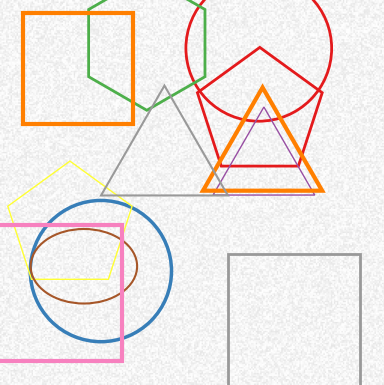[{"shape": "circle", "thickness": 2, "radius": 0.95, "center": [0.672, 0.874]}, {"shape": "pentagon", "thickness": 2, "radius": 0.85, "center": [0.675, 0.706]}, {"shape": "circle", "thickness": 2.5, "radius": 0.92, "center": [0.262, 0.296]}, {"shape": "hexagon", "thickness": 2, "radius": 0.87, "center": [0.381, 0.888]}, {"shape": "triangle", "thickness": 1, "radius": 0.76, "center": [0.685, 0.57]}, {"shape": "triangle", "thickness": 3, "radius": 0.89, "center": [0.682, 0.594]}, {"shape": "square", "thickness": 3, "radius": 0.72, "center": [0.203, 0.822]}, {"shape": "pentagon", "thickness": 1, "radius": 0.85, "center": [0.182, 0.412]}, {"shape": "oval", "thickness": 1.5, "radius": 0.69, "center": [0.218, 0.308]}, {"shape": "square", "thickness": 3, "radius": 0.88, "center": [0.141, 0.238]}, {"shape": "triangle", "thickness": 1.5, "radius": 0.95, "center": [0.427, 0.587]}, {"shape": "square", "thickness": 2, "radius": 0.86, "center": [0.764, 0.168]}]